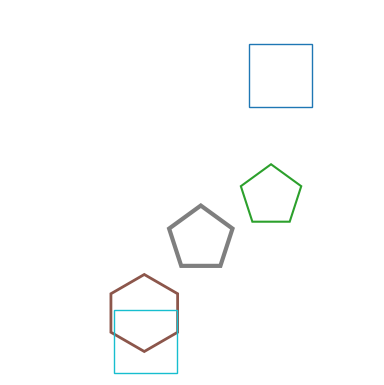[{"shape": "square", "thickness": 1, "radius": 0.41, "center": [0.729, 0.805]}, {"shape": "pentagon", "thickness": 1.5, "radius": 0.41, "center": [0.704, 0.491]}, {"shape": "hexagon", "thickness": 2, "radius": 0.5, "center": [0.375, 0.187]}, {"shape": "pentagon", "thickness": 3, "radius": 0.43, "center": [0.522, 0.38]}, {"shape": "square", "thickness": 1, "radius": 0.41, "center": [0.378, 0.114]}]